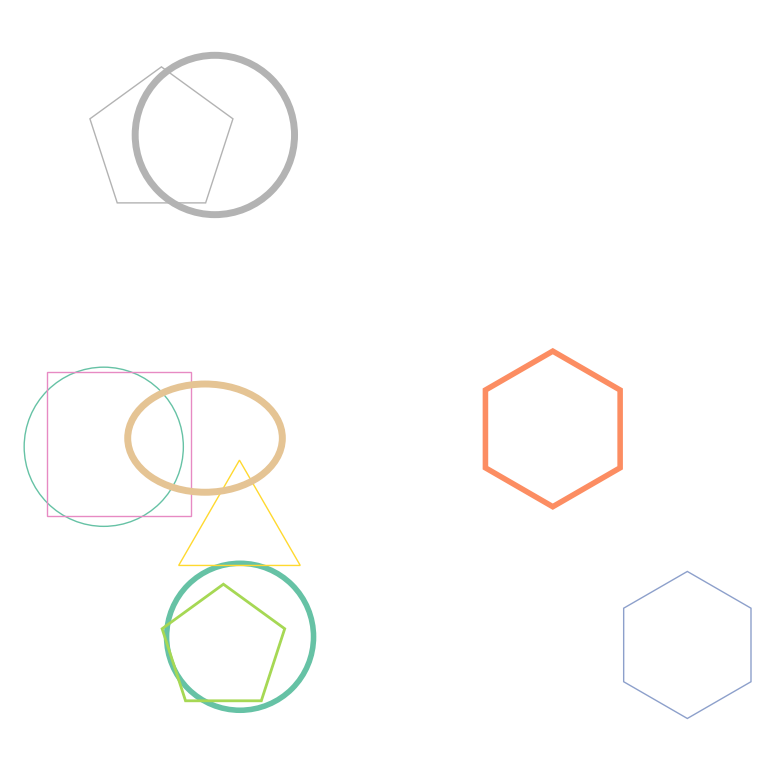[{"shape": "circle", "thickness": 0.5, "radius": 0.52, "center": [0.135, 0.42]}, {"shape": "circle", "thickness": 2, "radius": 0.48, "center": [0.312, 0.173]}, {"shape": "hexagon", "thickness": 2, "radius": 0.5, "center": [0.718, 0.443]}, {"shape": "hexagon", "thickness": 0.5, "radius": 0.48, "center": [0.893, 0.162]}, {"shape": "square", "thickness": 0.5, "radius": 0.47, "center": [0.155, 0.423]}, {"shape": "pentagon", "thickness": 1, "radius": 0.42, "center": [0.29, 0.158]}, {"shape": "triangle", "thickness": 0.5, "radius": 0.46, "center": [0.311, 0.311]}, {"shape": "oval", "thickness": 2.5, "radius": 0.5, "center": [0.266, 0.431]}, {"shape": "circle", "thickness": 2.5, "radius": 0.52, "center": [0.279, 0.825]}, {"shape": "pentagon", "thickness": 0.5, "radius": 0.49, "center": [0.21, 0.816]}]